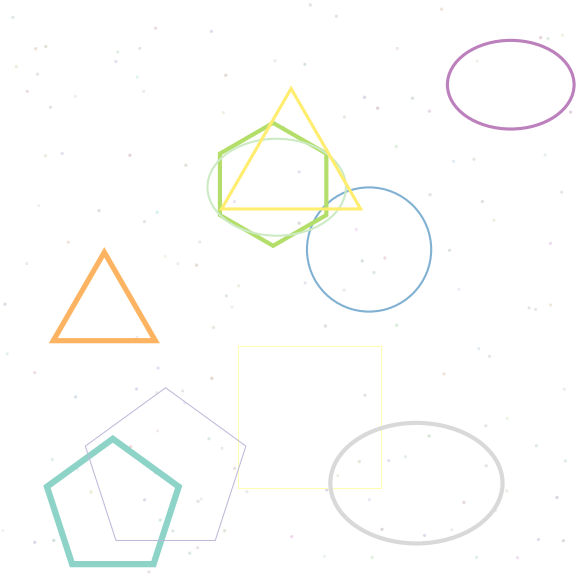[{"shape": "pentagon", "thickness": 3, "radius": 0.6, "center": [0.195, 0.119]}, {"shape": "square", "thickness": 0.5, "radius": 0.62, "center": [0.536, 0.277]}, {"shape": "pentagon", "thickness": 0.5, "radius": 0.73, "center": [0.287, 0.181]}, {"shape": "circle", "thickness": 1, "radius": 0.54, "center": [0.639, 0.567]}, {"shape": "triangle", "thickness": 2.5, "radius": 0.51, "center": [0.181, 0.46]}, {"shape": "hexagon", "thickness": 2, "radius": 0.53, "center": [0.473, 0.68]}, {"shape": "oval", "thickness": 2, "radius": 0.75, "center": [0.721, 0.162]}, {"shape": "oval", "thickness": 1.5, "radius": 0.55, "center": [0.884, 0.852]}, {"shape": "oval", "thickness": 1, "radius": 0.6, "center": [0.479, 0.675]}, {"shape": "triangle", "thickness": 1.5, "radius": 0.69, "center": [0.504, 0.707]}]